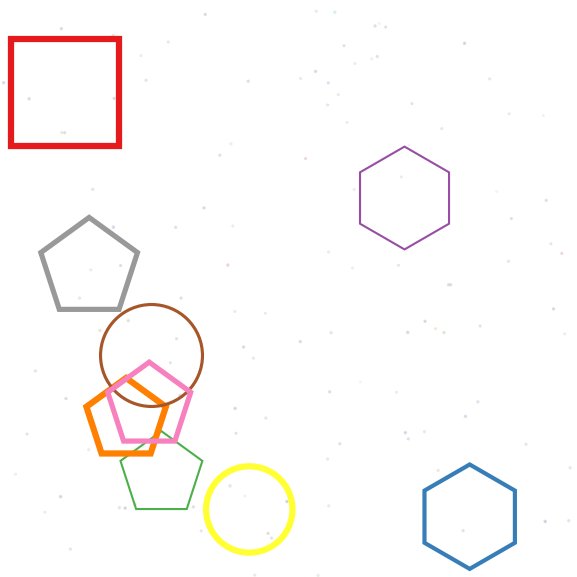[{"shape": "square", "thickness": 3, "radius": 0.47, "center": [0.113, 0.839]}, {"shape": "hexagon", "thickness": 2, "radius": 0.45, "center": [0.813, 0.104]}, {"shape": "pentagon", "thickness": 1, "radius": 0.37, "center": [0.28, 0.178]}, {"shape": "hexagon", "thickness": 1, "radius": 0.44, "center": [0.7, 0.656]}, {"shape": "pentagon", "thickness": 3, "radius": 0.36, "center": [0.218, 0.272]}, {"shape": "circle", "thickness": 3, "radius": 0.37, "center": [0.432, 0.117]}, {"shape": "circle", "thickness": 1.5, "radius": 0.44, "center": [0.262, 0.384]}, {"shape": "pentagon", "thickness": 2.5, "radius": 0.38, "center": [0.258, 0.297]}, {"shape": "pentagon", "thickness": 2.5, "radius": 0.44, "center": [0.154, 0.535]}]